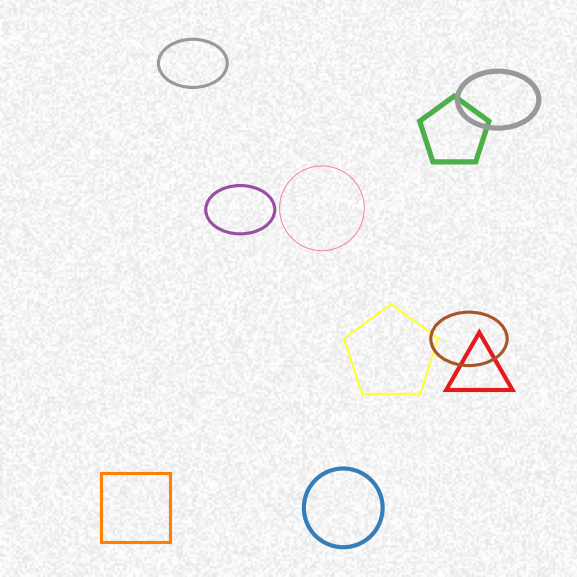[{"shape": "triangle", "thickness": 2, "radius": 0.33, "center": [0.83, 0.357]}, {"shape": "circle", "thickness": 2, "radius": 0.34, "center": [0.594, 0.12]}, {"shape": "pentagon", "thickness": 2.5, "radius": 0.32, "center": [0.787, 0.77]}, {"shape": "oval", "thickness": 1.5, "radius": 0.3, "center": [0.416, 0.636]}, {"shape": "square", "thickness": 1.5, "radius": 0.3, "center": [0.234, 0.12]}, {"shape": "pentagon", "thickness": 1, "radius": 0.43, "center": [0.677, 0.387]}, {"shape": "oval", "thickness": 1.5, "radius": 0.33, "center": [0.812, 0.412]}, {"shape": "circle", "thickness": 0.5, "radius": 0.37, "center": [0.558, 0.638]}, {"shape": "oval", "thickness": 2.5, "radius": 0.35, "center": [0.863, 0.827]}, {"shape": "oval", "thickness": 1.5, "radius": 0.3, "center": [0.334, 0.889]}]